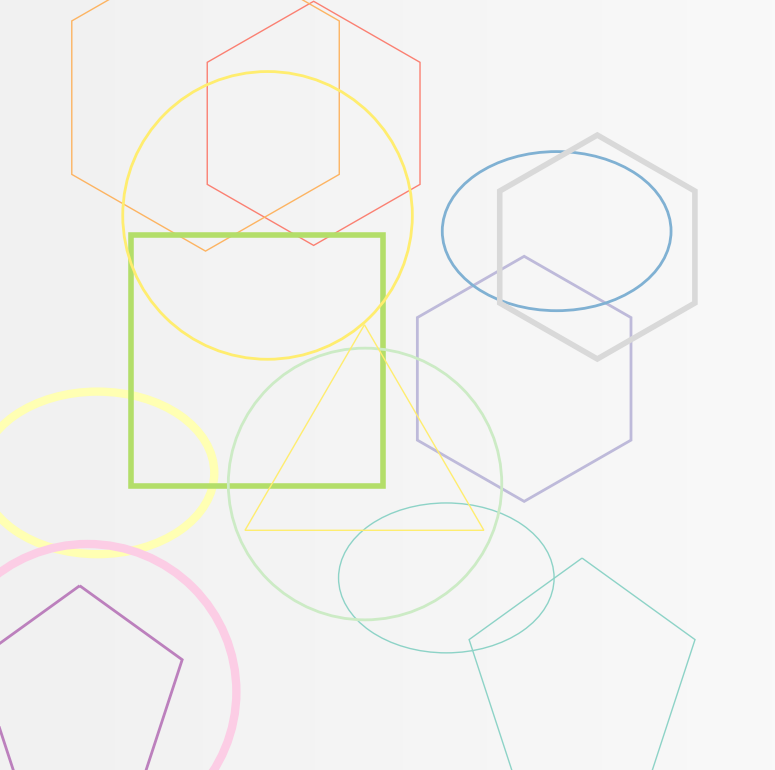[{"shape": "oval", "thickness": 0.5, "radius": 0.7, "center": [0.576, 0.249]}, {"shape": "pentagon", "thickness": 0.5, "radius": 0.77, "center": [0.751, 0.122]}, {"shape": "oval", "thickness": 3, "radius": 0.75, "center": [0.126, 0.386]}, {"shape": "hexagon", "thickness": 1, "radius": 0.8, "center": [0.676, 0.508]}, {"shape": "hexagon", "thickness": 0.5, "radius": 0.79, "center": [0.405, 0.84]}, {"shape": "oval", "thickness": 1, "radius": 0.74, "center": [0.718, 0.7]}, {"shape": "hexagon", "thickness": 0.5, "radius": 1.0, "center": [0.265, 0.873]}, {"shape": "square", "thickness": 2, "radius": 0.81, "center": [0.331, 0.532]}, {"shape": "circle", "thickness": 3, "radius": 0.96, "center": [0.113, 0.102]}, {"shape": "hexagon", "thickness": 2, "radius": 0.73, "center": [0.771, 0.679]}, {"shape": "pentagon", "thickness": 1, "radius": 0.7, "center": [0.103, 0.1]}, {"shape": "circle", "thickness": 1, "radius": 0.88, "center": [0.471, 0.371]}, {"shape": "circle", "thickness": 1, "radius": 0.93, "center": [0.345, 0.72]}, {"shape": "triangle", "thickness": 0.5, "radius": 0.89, "center": [0.47, 0.4]}]